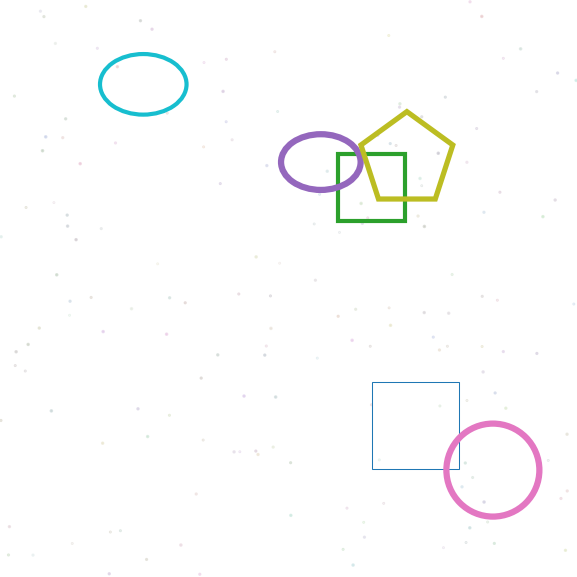[{"shape": "square", "thickness": 0.5, "radius": 0.38, "center": [0.719, 0.262]}, {"shape": "square", "thickness": 2, "radius": 0.29, "center": [0.643, 0.674]}, {"shape": "oval", "thickness": 3, "radius": 0.34, "center": [0.556, 0.718]}, {"shape": "circle", "thickness": 3, "radius": 0.4, "center": [0.853, 0.185]}, {"shape": "pentagon", "thickness": 2.5, "radius": 0.42, "center": [0.705, 0.722]}, {"shape": "oval", "thickness": 2, "radius": 0.37, "center": [0.248, 0.853]}]